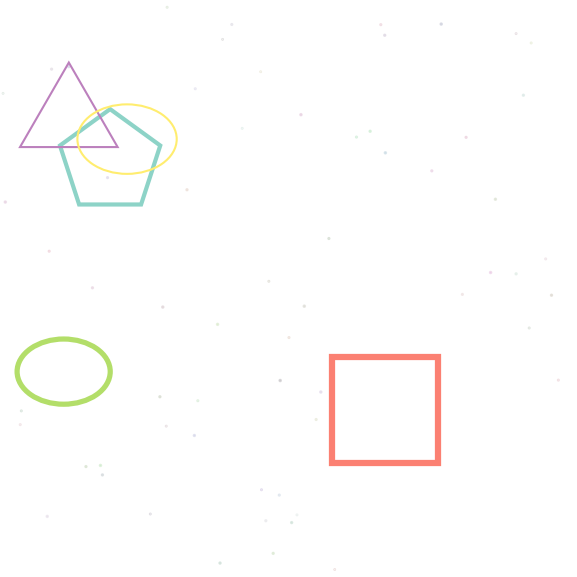[{"shape": "pentagon", "thickness": 2, "radius": 0.46, "center": [0.191, 0.719]}, {"shape": "square", "thickness": 3, "radius": 0.46, "center": [0.666, 0.289]}, {"shape": "oval", "thickness": 2.5, "radius": 0.4, "center": [0.11, 0.356]}, {"shape": "triangle", "thickness": 1, "radius": 0.49, "center": [0.119, 0.793]}, {"shape": "oval", "thickness": 1, "radius": 0.43, "center": [0.22, 0.758]}]